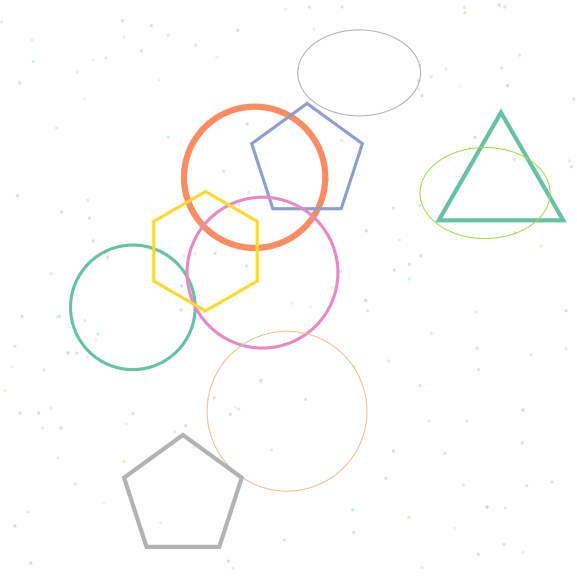[{"shape": "circle", "thickness": 1.5, "radius": 0.54, "center": [0.23, 0.467]}, {"shape": "triangle", "thickness": 2, "radius": 0.62, "center": [0.868, 0.68]}, {"shape": "circle", "thickness": 3, "radius": 0.61, "center": [0.441, 0.692]}, {"shape": "pentagon", "thickness": 1.5, "radius": 0.5, "center": [0.532, 0.719]}, {"shape": "circle", "thickness": 1.5, "radius": 0.65, "center": [0.454, 0.527]}, {"shape": "oval", "thickness": 0.5, "radius": 0.56, "center": [0.84, 0.665]}, {"shape": "hexagon", "thickness": 1.5, "radius": 0.52, "center": [0.356, 0.564]}, {"shape": "circle", "thickness": 0.5, "radius": 0.69, "center": [0.497, 0.287]}, {"shape": "pentagon", "thickness": 2, "radius": 0.54, "center": [0.317, 0.139]}, {"shape": "oval", "thickness": 0.5, "radius": 0.53, "center": [0.622, 0.873]}]